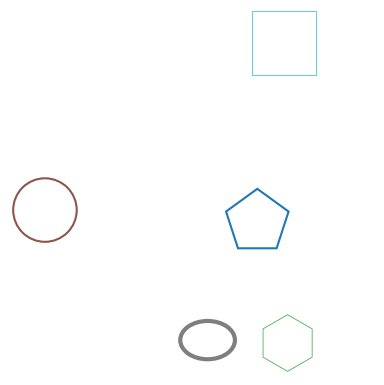[{"shape": "pentagon", "thickness": 1.5, "radius": 0.43, "center": [0.668, 0.424]}, {"shape": "hexagon", "thickness": 0.5, "radius": 0.37, "center": [0.747, 0.109]}, {"shape": "circle", "thickness": 1.5, "radius": 0.41, "center": [0.117, 0.454]}, {"shape": "oval", "thickness": 3, "radius": 0.36, "center": [0.539, 0.117]}, {"shape": "square", "thickness": 0.5, "radius": 0.41, "center": [0.738, 0.888]}]